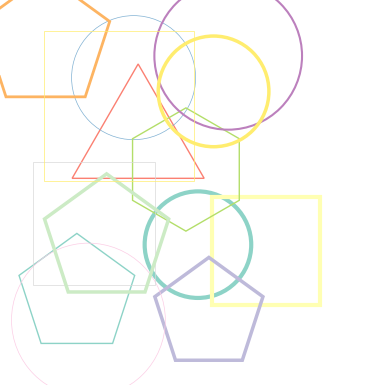[{"shape": "pentagon", "thickness": 1, "radius": 0.79, "center": [0.2, 0.236]}, {"shape": "circle", "thickness": 3, "radius": 0.69, "center": [0.514, 0.365]}, {"shape": "square", "thickness": 3, "radius": 0.7, "center": [0.692, 0.348]}, {"shape": "pentagon", "thickness": 2.5, "radius": 0.74, "center": [0.543, 0.184]}, {"shape": "triangle", "thickness": 1, "radius": 0.99, "center": [0.359, 0.636]}, {"shape": "circle", "thickness": 0.5, "radius": 0.81, "center": [0.347, 0.798]}, {"shape": "pentagon", "thickness": 2, "radius": 0.88, "center": [0.118, 0.89]}, {"shape": "hexagon", "thickness": 1, "radius": 0.8, "center": [0.483, 0.56]}, {"shape": "circle", "thickness": 0.5, "radius": 1.0, "center": [0.23, 0.169]}, {"shape": "square", "thickness": 0.5, "radius": 0.8, "center": [0.244, 0.419]}, {"shape": "circle", "thickness": 1.5, "radius": 0.96, "center": [0.593, 0.855]}, {"shape": "pentagon", "thickness": 2.5, "radius": 0.85, "center": [0.277, 0.379]}, {"shape": "square", "thickness": 0.5, "radius": 0.97, "center": [0.309, 0.724]}, {"shape": "circle", "thickness": 2.5, "radius": 0.72, "center": [0.555, 0.763]}]